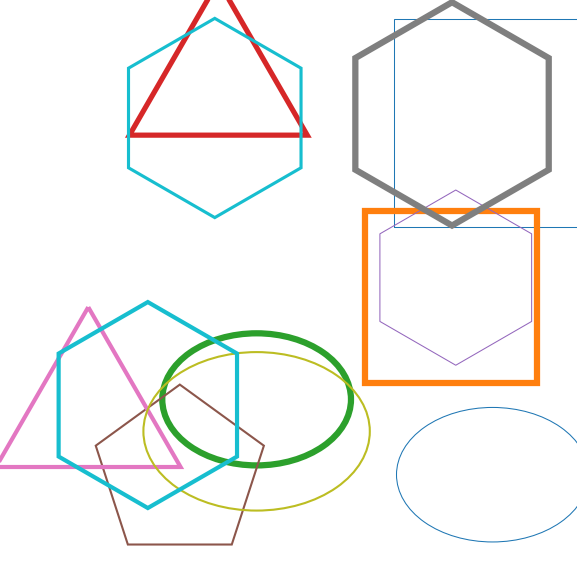[{"shape": "square", "thickness": 0.5, "radius": 0.9, "center": [0.861, 0.786]}, {"shape": "oval", "thickness": 0.5, "radius": 0.83, "center": [0.853, 0.177]}, {"shape": "square", "thickness": 3, "radius": 0.74, "center": [0.781, 0.485]}, {"shape": "oval", "thickness": 3, "radius": 0.82, "center": [0.444, 0.308]}, {"shape": "triangle", "thickness": 2.5, "radius": 0.89, "center": [0.378, 0.854]}, {"shape": "hexagon", "thickness": 0.5, "radius": 0.76, "center": [0.789, 0.518]}, {"shape": "pentagon", "thickness": 1, "radius": 0.77, "center": [0.311, 0.18]}, {"shape": "triangle", "thickness": 2, "radius": 0.92, "center": [0.153, 0.283]}, {"shape": "hexagon", "thickness": 3, "radius": 0.97, "center": [0.783, 0.802]}, {"shape": "oval", "thickness": 1, "radius": 0.98, "center": [0.444, 0.252]}, {"shape": "hexagon", "thickness": 1.5, "radius": 0.86, "center": [0.372, 0.795]}, {"shape": "hexagon", "thickness": 2, "radius": 0.89, "center": [0.256, 0.298]}]